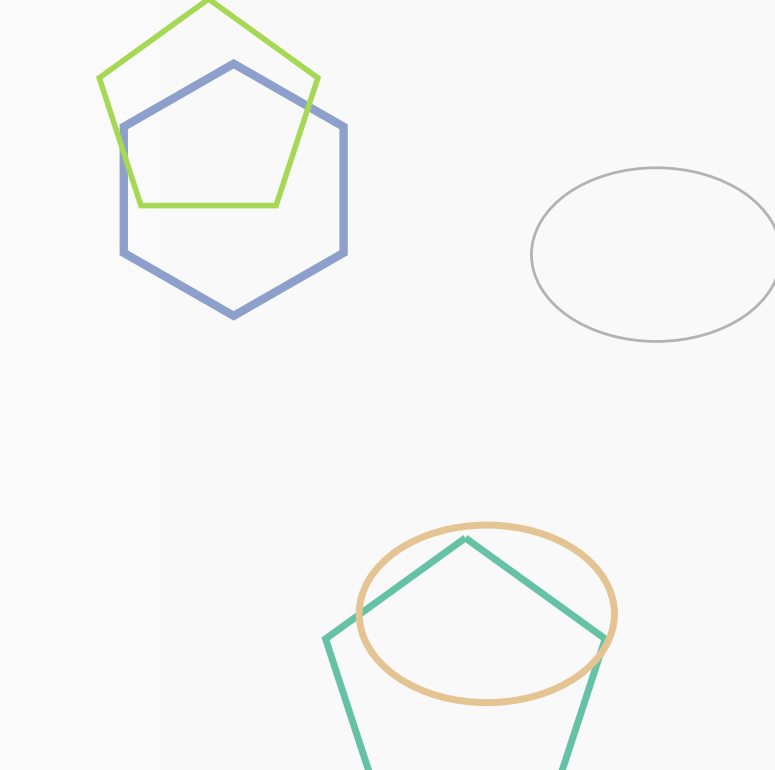[{"shape": "pentagon", "thickness": 2.5, "radius": 0.95, "center": [0.601, 0.112]}, {"shape": "hexagon", "thickness": 3, "radius": 0.82, "center": [0.302, 0.754]}, {"shape": "pentagon", "thickness": 2, "radius": 0.74, "center": [0.269, 0.853]}, {"shape": "oval", "thickness": 2.5, "radius": 0.82, "center": [0.628, 0.203]}, {"shape": "oval", "thickness": 1, "radius": 0.81, "center": [0.847, 0.669]}]